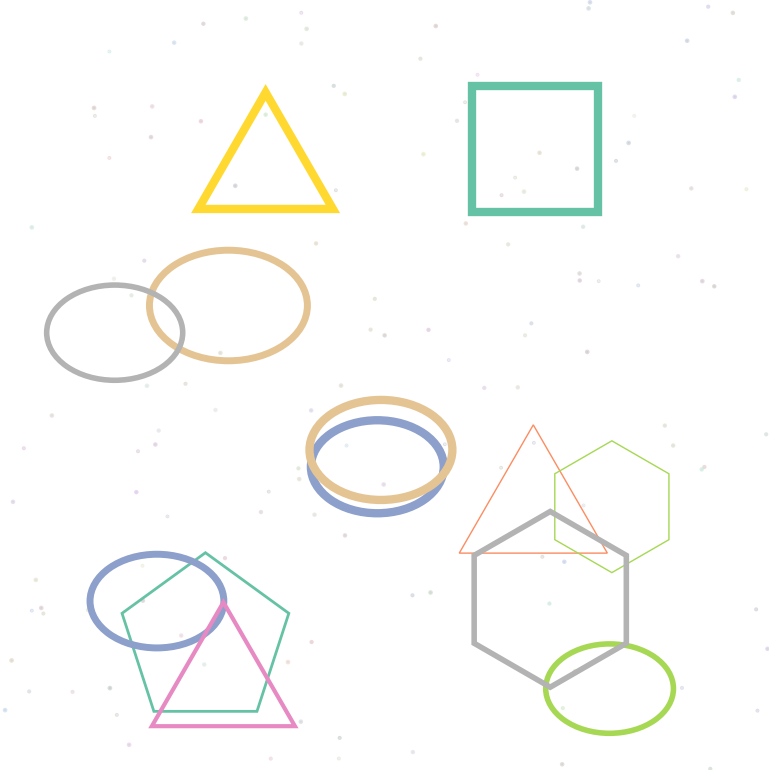[{"shape": "pentagon", "thickness": 1, "radius": 0.57, "center": [0.267, 0.168]}, {"shape": "square", "thickness": 3, "radius": 0.41, "center": [0.694, 0.807]}, {"shape": "triangle", "thickness": 0.5, "radius": 0.56, "center": [0.693, 0.337]}, {"shape": "oval", "thickness": 3, "radius": 0.43, "center": [0.49, 0.394]}, {"shape": "oval", "thickness": 2.5, "radius": 0.43, "center": [0.204, 0.219]}, {"shape": "triangle", "thickness": 1.5, "radius": 0.54, "center": [0.29, 0.111]}, {"shape": "oval", "thickness": 2, "radius": 0.41, "center": [0.792, 0.106]}, {"shape": "hexagon", "thickness": 0.5, "radius": 0.43, "center": [0.795, 0.342]}, {"shape": "triangle", "thickness": 3, "radius": 0.5, "center": [0.345, 0.779]}, {"shape": "oval", "thickness": 2.5, "radius": 0.51, "center": [0.297, 0.603]}, {"shape": "oval", "thickness": 3, "radius": 0.46, "center": [0.495, 0.416]}, {"shape": "oval", "thickness": 2, "radius": 0.44, "center": [0.149, 0.568]}, {"shape": "hexagon", "thickness": 2, "radius": 0.57, "center": [0.715, 0.222]}]